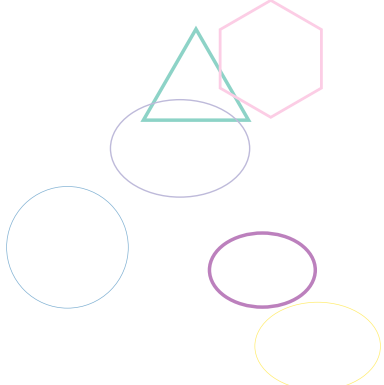[{"shape": "triangle", "thickness": 2.5, "radius": 0.79, "center": [0.509, 0.767]}, {"shape": "oval", "thickness": 1, "radius": 0.9, "center": [0.468, 0.615]}, {"shape": "circle", "thickness": 0.5, "radius": 0.79, "center": [0.175, 0.358]}, {"shape": "hexagon", "thickness": 2, "radius": 0.76, "center": [0.703, 0.847]}, {"shape": "oval", "thickness": 2.5, "radius": 0.69, "center": [0.681, 0.299]}, {"shape": "oval", "thickness": 0.5, "radius": 0.82, "center": [0.825, 0.101]}]